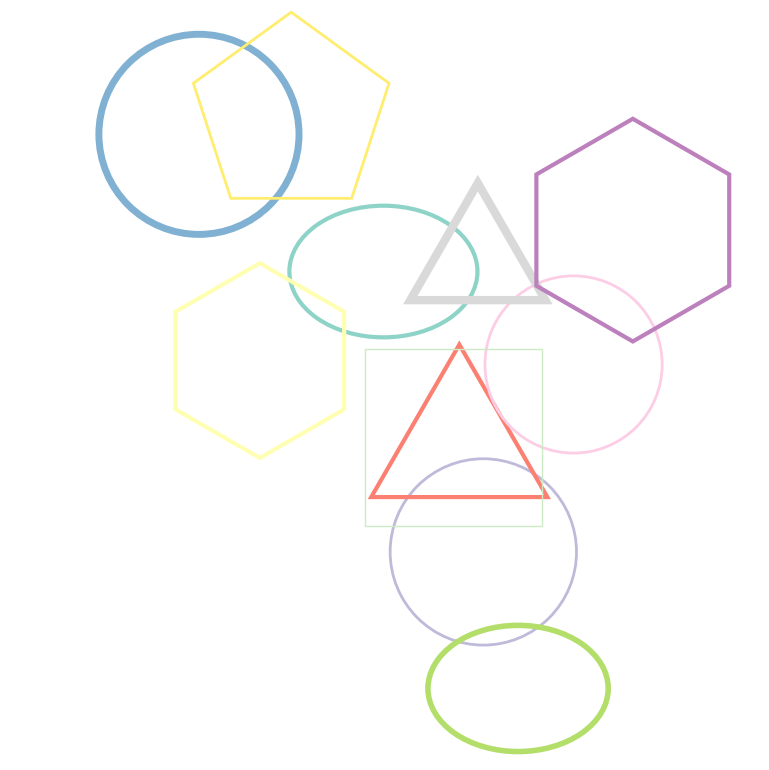[{"shape": "oval", "thickness": 1.5, "radius": 0.61, "center": [0.498, 0.647]}, {"shape": "hexagon", "thickness": 1.5, "radius": 0.63, "center": [0.337, 0.532]}, {"shape": "circle", "thickness": 1, "radius": 0.61, "center": [0.628, 0.283]}, {"shape": "triangle", "thickness": 1.5, "radius": 0.66, "center": [0.597, 0.42]}, {"shape": "circle", "thickness": 2.5, "radius": 0.65, "center": [0.258, 0.826]}, {"shape": "oval", "thickness": 2, "radius": 0.59, "center": [0.673, 0.106]}, {"shape": "circle", "thickness": 1, "radius": 0.58, "center": [0.745, 0.527]}, {"shape": "triangle", "thickness": 3, "radius": 0.51, "center": [0.621, 0.661]}, {"shape": "hexagon", "thickness": 1.5, "radius": 0.72, "center": [0.822, 0.701]}, {"shape": "square", "thickness": 0.5, "radius": 0.57, "center": [0.589, 0.432]}, {"shape": "pentagon", "thickness": 1, "radius": 0.67, "center": [0.378, 0.851]}]